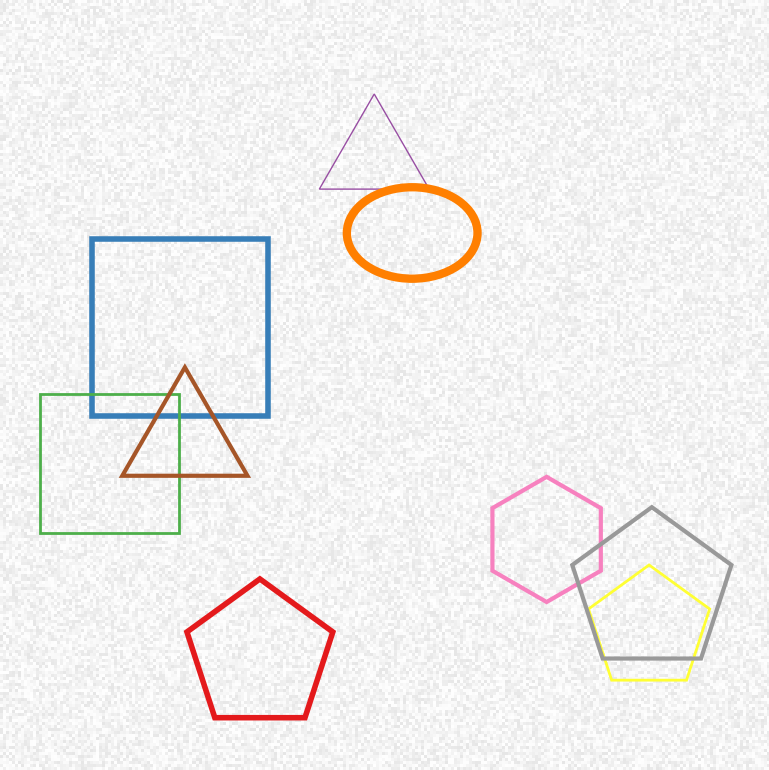[{"shape": "pentagon", "thickness": 2, "radius": 0.5, "center": [0.338, 0.148]}, {"shape": "square", "thickness": 2, "radius": 0.57, "center": [0.234, 0.575]}, {"shape": "square", "thickness": 1, "radius": 0.45, "center": [0.142, 0.398]}, {"shape": "triangle", "thickness": 0.5, "radius": 0.41, "center": [0.486, 0.796]}, {"shape": "oval", "thickness": 3, "radius": 0.42, "center": [0.535, 0.697]}, {"shape": "pentagon", "thickness": 1, "radius": 0.41, "center": [0.843, 0.184]}, {"shape": "triangle", "thickness": 1.5, "radius": 0.47, "center": [0.24, 0.429]}, {"shape": "hexagon", "thickness": 1.5, "radius": 0.41, "center": [0.71, 0.299]}, {"shape": "pentagon", "thickness": 1.5, "radius": 0.54, "center": [0.847, 0.233]}]